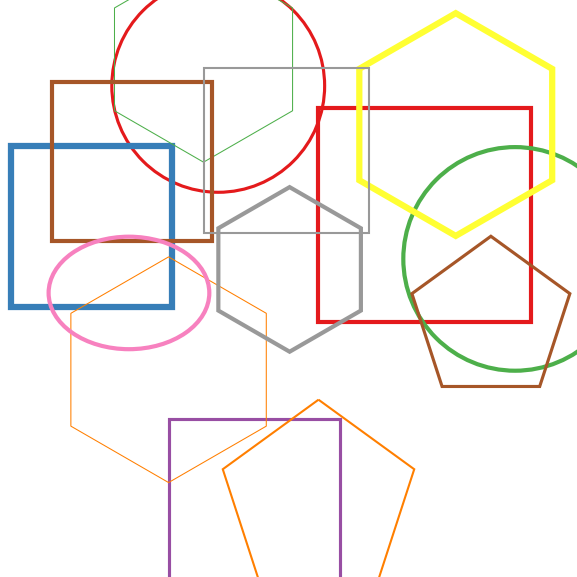[{"shape": "circle", "thickness": 1.5, "radius": 0.92, "center": [0.378, 0.85]}, {"shape": "square", "thickness": 2, "radius": 0.92, "center": [0.735, 0.627]}, {"shape": "square", "thickness": 3, "radius": 0.69, "center": [0.158, 0.607]}, {"shape": "circle", "thickness": 2, "radius": 0.97, "center": [0.892, 0.551]}, {"shape": "hexagon", "thickness": 0.5, "radius": 0.89, "center": [0.352, 0.896]}, {"shape": "square", "thickness": 1.5, "radius": 0.74, "center": [0.441, 0.127]}, {"shape": "hexagon", "thickness": 0.5, "radius": 0.98, "center": [0.292, 0.359]}, {"shape": "pentagon", "thickness": 1, "radius": 0.87, "center": [0.552, 0.133]}, {"shape": "hexagon", "thickness": 3, "radius": 0.96, "center": [0.789, 0.783]}, {"shape": "square", "thickness": 2, "radius": 0.69, "center": [0.228, 0.719]}, {"shape": "pentagon", "thickness": 1.5, "radius": 0.72, "center": [0.85, 0.446]}, {"shape": "oval", "thickness": 2, "radius": 0.7, "center": [0.223, 0.492]}, {"shape": "hexagon", "thickness": 2, "radius": 0.71, "center": [0.502, 0.533]}, {"shape": "square", "thickness": 1, "radius": 0.72, "center": [0.497, 0.738]}]